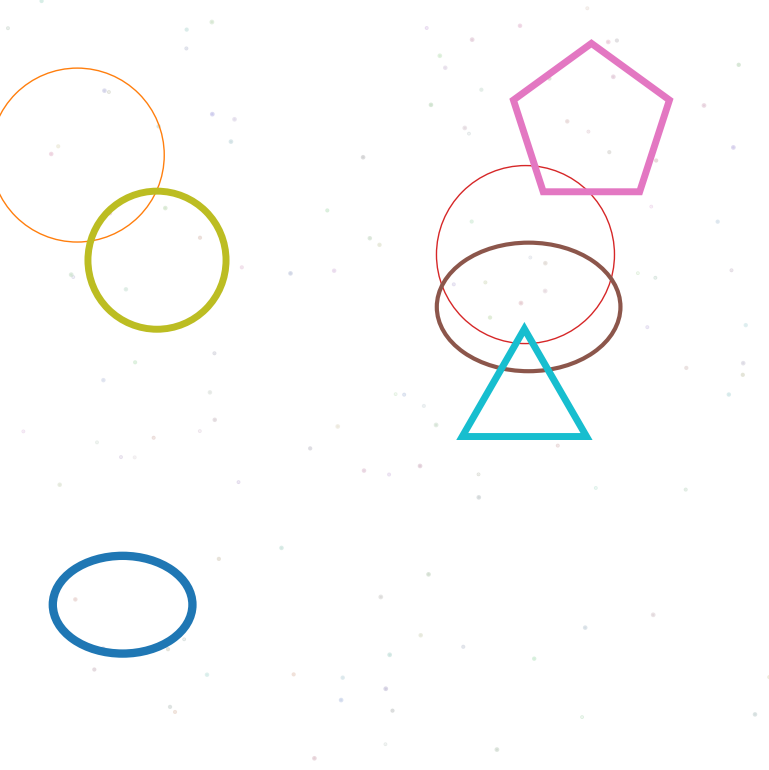[{"shape": "oval", "thickness": 3, "radius": 0.45, "center": [0.159, 0.215]}, {"shape": "circle", "thickness": 0.5, "radius": 0.56, "center": [0.1, 0.799]}, {"shape": "circle", "thickness": 0.5, "radius": 0.58, "center": [0.682, 0.669]}, {"shape": "oval", "thickness": 1.5, "radius": 0.6, "center": [0.687, 0.601]}, {"shape": "pentagon", "thickness": 2.5, "radius": 0.53, "center": [0.768, 0.837]}, {"shape": "circle", "thickness": 2.5, "radius": 0.45, "center": [0.204, 0.662]}, {"shape": "triangle", "thickness": 2.5, "radius": 0.47, "center": [0.681, 0.48]}]